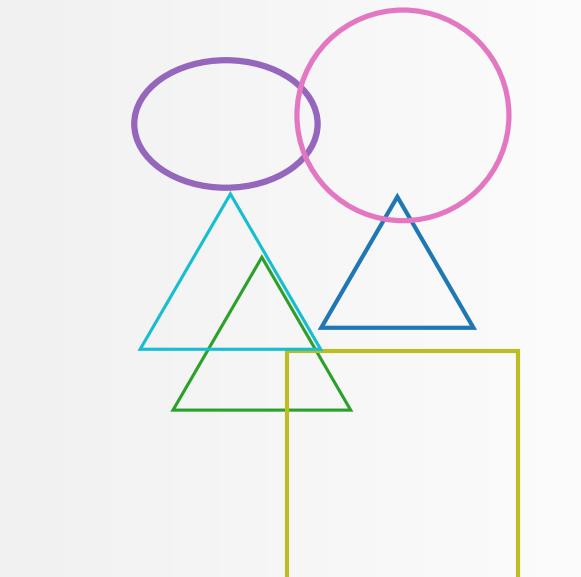[{"shape": "triangle", "thickness": 2, "radius": 0.76, "center": [0.684, 0.507]}, {"shape": "triangle", "thickness": 1.5, "radius": 0.88, "center": [0.45, 0.377]}, {"shape": "oval", "thickness": 3, "radius": 0.79, "center": [0.389, 0.784]}, {"shape": "circle", "thickness": 2.5, "radius": 0.91, "center": [0.693, 0.799]}, {"shape": "square", "thickness": 2, "radius": 0.99, "center": [0.693, 0.193]}, {"shape": "triangle", "thickness": 1.5, "radius": 0.9, "center": [0.396, 0.484]}]